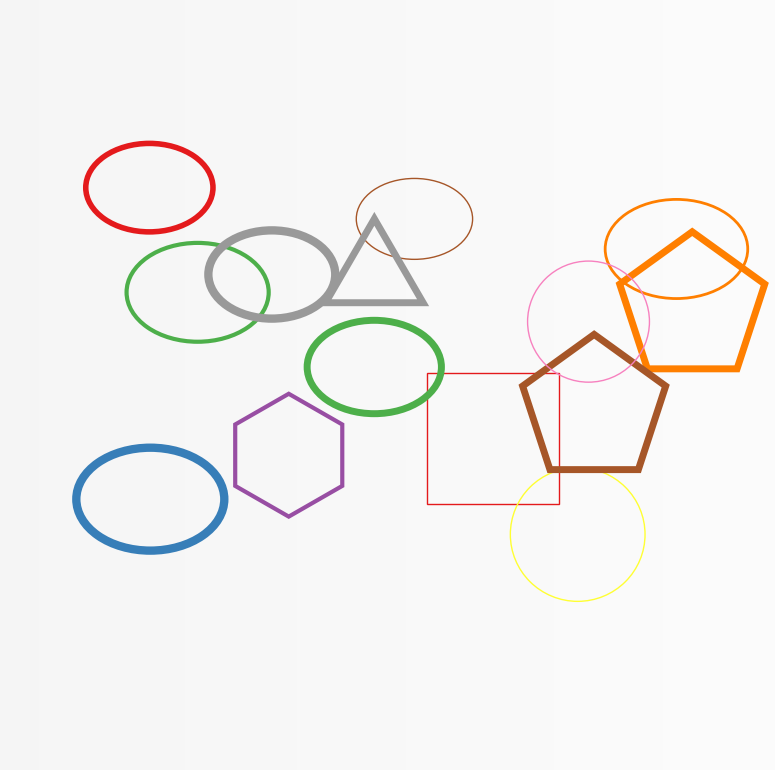[{"shape": "square", "thickness": 0.5, "radius": 0.42, "center": [0.636, 0.431]}, {"shape": "oval", "thickness": 2, "radius": 0.41, "center": [0.193, 0.756]}, {"shape": "oval", "thickness": 3, "radius": 0.48, "center": [0.194, 0.352]}, {"shape": "oval", "thickness": 2.5, "radius": 0.43, "center": [0.483, 0.523]}, {"shape": "oval", "thickness": 1.5, "radius": 0.46, "center": [0.255, 0.62]}, {"shape": "hexagon", "thickness": 1.5, "radius": 0.4, "center": [0.373, 0.409]}, {"shape": "pentagon", "thickness": 2.5, "radius": 0.49, "center": [0.893, 0.601]}, {"shape": "oval", "thickness": 1, "radius": 0.46, "center": [0.873, 0.677]}, {"shape": "circle", "thickness": 0.5, "radius": 0.43, "center": [0.745, 0.306]}, {"shape": "pentagon", "thickness": 2.5, "radius": 0.49, "center": [0.767, 0.469]}, {"shape": "oval", "thickness": 0.5, "radius": 0.38, "center": [0.535, 0.716]}, {"shape": "circle", "thickness": 0.5, "radius": 0.39, "center": [0.759, 0.582]}, {"shape": "oval", "thickness": 3, "radius": 0.41, "center": [0.351, 0.644]}, {"shape": "triangle", "thickness": 2.5, "radius": 0.36, "center": [0.483, 0.643]}]